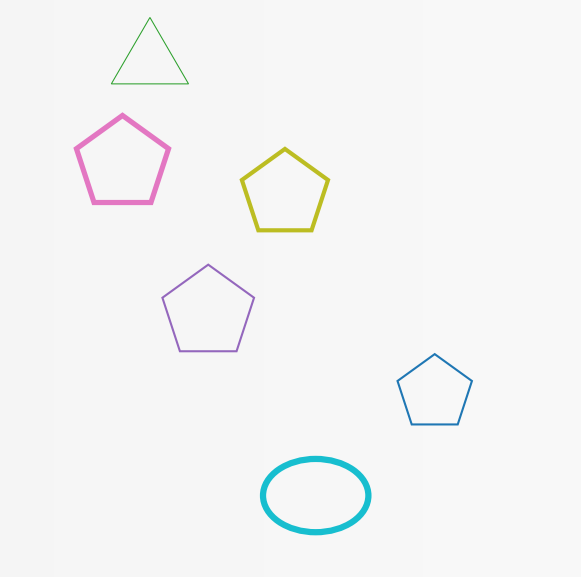[{"shape": "pentagon", "thickness": 1, "radius": 0.34, "center": [0.748, 0.319]}, {"shape": "triangle", "thickness": 0.5, "radius": 0.38, "center": [0.258, 0.892]}, {"shape": "pentagon", "thickness": 1, "radius": 0.41, "center": [0.358, 0.458]}, {"shape": "pentagon", "thickness": 2.5, "radius": 0.42, "center": [0.211, 0.716]}, {"shape": "pentagon", "thickness": 2, "radius": 0.39, "center": [0.49, 0.663]}, {"shape": "oval", "thickness": 3, "radius": 0.45, "center": [0.543, 0.141]}]